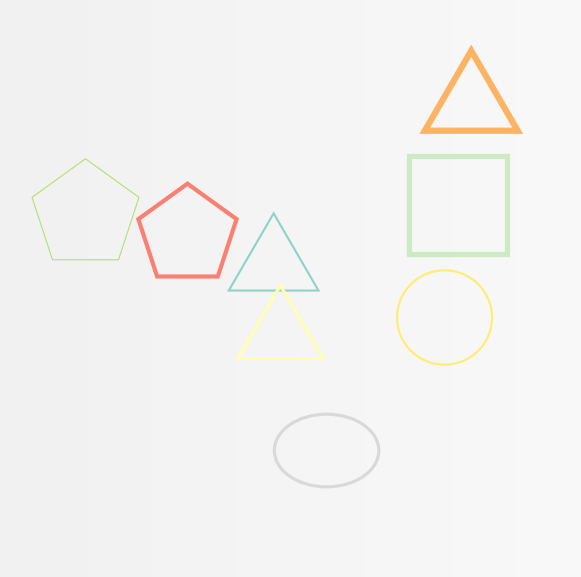[{"shape": "triangle", "thickness": 1, "radius": 0.45, "center": [0.471, 0.541]}, {"shape": "triangle", "thickness": 1.5, "radius": 0.42, "center": [0.482, 0.42]}, {"shape": "pentagon", "thickness": 2, "radius": 0.44, "center": [0.323, 0.592]}, {"shape": "triangle", "thickness": 3, "radius": 0.46, "center": [0.811, 0.819]}, {"shape": "pentagon", "thickness": 0.5, "radius": 0.48, "center": [0.147, 0.628]}, {"shape": "oval", "thickness": 1.5, "radius": 0.45, "center": [0.562, 0.219]}, {"shape": "square", "thickness": 2.5, "radius": 0.42, "center": [0.788, 0.645]}, {"shape": "circle", "thickness": 1, "radius": 0.41, "center": [0.765, 0.449]}]